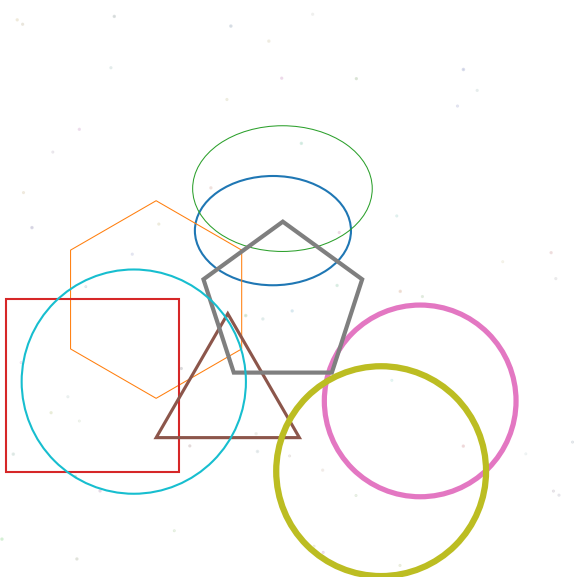[{"shape": "oval", "thickness": 1, "radius": 0.68, "center": [0.473, 0.6]}, {"shape": "hexagon", "thickness": 0.5, "radius": 0.86, "center": [0.27, 0.48]}, {"shape": "oval", "thickness": 0.5, "radius": 0.78, "center": [0.489, 0.673]}, {"shape": "square", "thickness": 1, "radius": 0.75, "center": [0.16, 0.331]}, {"shape": "triangle", "thickness": 1.5, "radius": 0.72, "center": [0.394, 0.313]}, {"shape": "circle", "thickness": 2.5, "radius": 0.83, "center": [0.728, 0.305]}, {"shape": "pentagon", "thickness": 2, "radius": 0.72, "center": [0.49, 0.471]}, {"shape": "circle", "thickness": 3, "radius": 0.91, "center": [0.66, 0.183]}, {"shape": "circle", "thickness": 1, "radius": 0.97, "center": [0.232, 0.338]}]